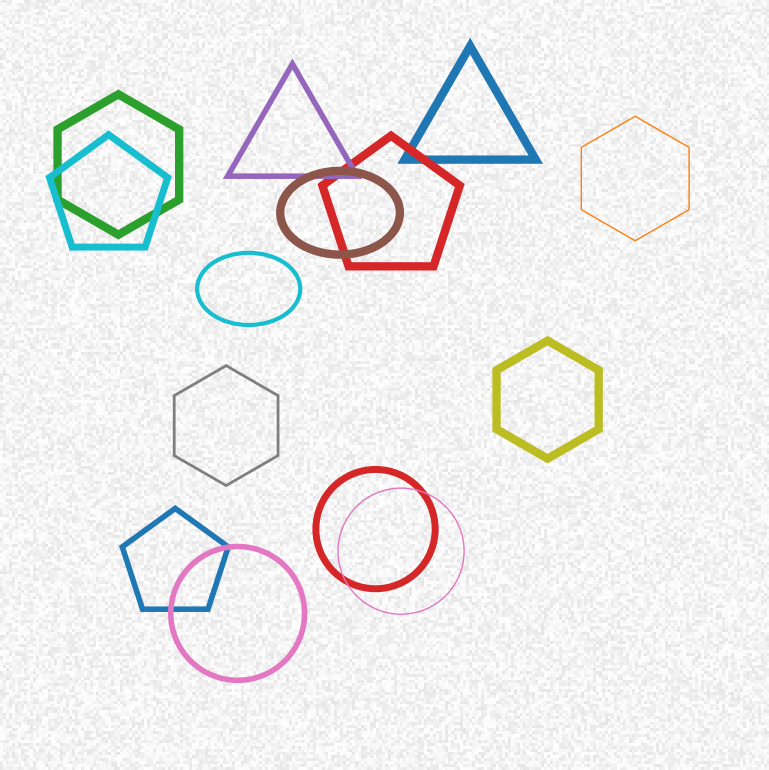[{"shape": "triangle", "thickness": 3, "radius": 0.49, "center": [0.611, 0.842]}, {"shape": "pentagon", "thickness": 2, "radius": 0.36, "center": [0.228, 0.267]}, {"shape": "hexagon", "thickness": 0.5, "radius": 0.4, "center": [0.825, 0.768]}, {"shape": "hexagon", "thickness": 3, "radius": 0.46, "center": [0.154, 0.786]}, {"shape": "circle", "thickness": 2.5, "radius": 0.39, "center": [0.488, 0.313]}, {"shape": "pentagon", "thickness": 3, "radius": 0.47, "center": [0.508, 0.73]}, {"shape": "triangle", "thickness": 2, "radius": 0.49, "center": [0.38, 0.82]}, {"shape": "oval", "thickness": 3, "radius": 0.39, "center": [0.442, 0.724]}, {"shape": "circle", "thickness": 2, "radius": 0.43, "center": [0.309, 0.203]}, {"shape": "circle", "thickness": 0.5, "radius": 0.41, "center": [0.521, 0.284]}, {"shape": "hexagon", "thickness": 1, "radius": 0.39, "center": [0.294, 0.447]}, {"shape": "hexagon", "thickness": 3, "radius": 0.38, "center": [0.711, 0.481]}, {"shape": "oval", "thickness": 1.5, "radius": 0.33, "center": [0.323, 0.625]}, {"shape": "pentagon", "thickness": 2.5, "radius": 0.4, "center": [0.141, 0.744]}]